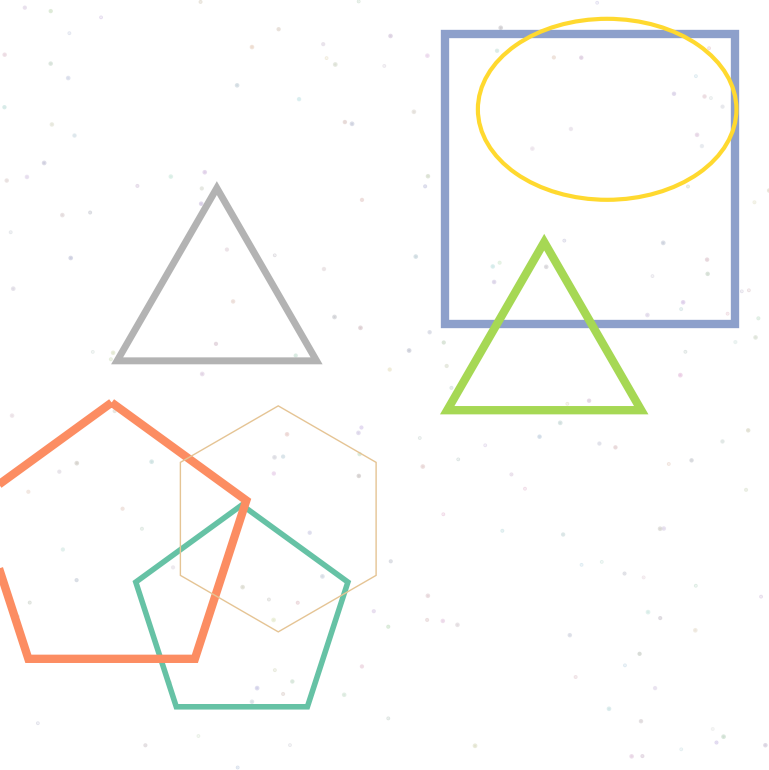[{"shape": "pentagon", "thickness": 2, "radius": 0.72, "center": [0.314, 0.199]}, {"shape": "pentagon", "thickness": 3, "radius": 0.92, "center": [0.145, 0.293]}, {"shape": "square", "thickness": 3, "radius": 0.94, "center": [0.766, 0.767]}, {"shape": "triangle", "thickness": 3, "radius": 0.73, "center": [0.707, 0.54]}, {"shape": "oval", "thickness": 1.5, "radius": 0.84, "center": [0.789, 0.858]}, {"shape": "hexagon", "thickness": 0.5, "radius": 0.73, "center": [0.361, 0.326]}, {"shape": "triangle", "thickness": 2.5, "radius": 0.75, "center": [0.282, 0.606]}]